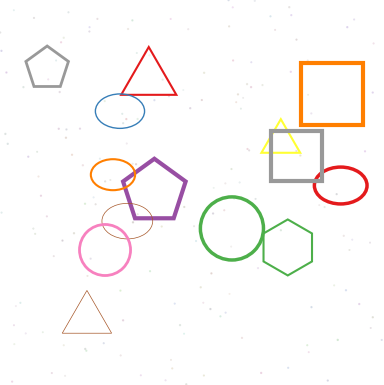[{"shape": "triangle", "thickness": 1.5, "radius": 0.41, "center": [0.386, 0.795]}, {"shape": "oval", "thickness": 2.5, "radius": 0.34, "center": [0.885, 0.518]}, {"shape": "oval", "thickness": 1, "radius": 0.32, "center": [0.312, 0.711]}, {"shape": "circle", "thickness": 2.5, "radius": 0.41, "center": [0.602, 0.407]}, {"shape": "hexagon", "thickness": 1.5, "radius": 0.36, "center": [0.747, 0.357]}, {"shape": "pentagon", "thickness": 3, "radius": 0.43, "center": [0.401, 0.502]}, {"shape": "square", "thickness": 3, "radius": 0.4, "center": [0.862, 0.755]}, {"shape": "oval", "thickness": 1.5, "radius": 0.29, "center": [0.293, 0.546]}, {"shape": "triangle", "thickness": 1.5, "radius": 0.29, "center": [0.729, 0.632]}, {"shape": "triangle", "thickness": 0.5, "radius": 0.37, "center": [0.226, 0.172]}, {"shape": "oval", "thickness": 0.5, "radius": 0.33, "center": [0.331, 0.426]}, {"shape": "circle", "thickness": 2, "radius": 0.33, "center": [0.273, 0.351]}, {"shape": "square", "thickness": 3, "radius": 0.32, "center": [0.77, 0.595]}, {"shape": "pentagon", "thickness": 2, "radius": 0.29, "center": [0.122, 0.822]}]